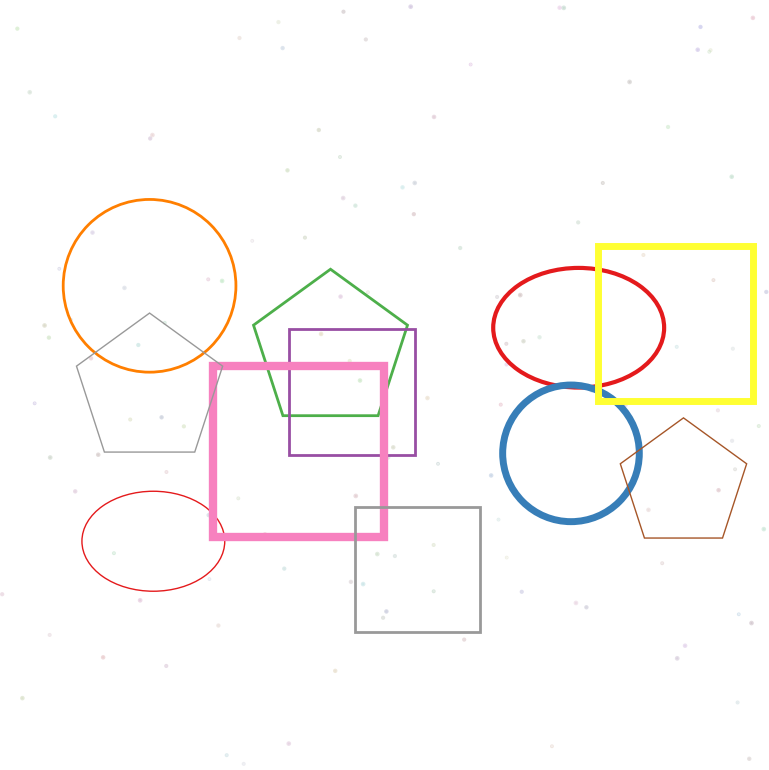[{"shape": "oval", "thickness": 0.5, "radius": 0.46, "center": [0.199, 0.297]}, {"shape": "oval", "thickness": 1.5, "radius": 0.55, "center": [0.752, 0.574]}, {"shape": "circle", "thickness": 2.5, "radius": 0.44, "center": [0.742, 0.411]}, {"shape": "pentagon", "thickness": 1, "radius": 0.53, "center": [0.429, 0.545]}, {"shape": "square", "thickness": 1, "radius": 0.41, "center": [0.457, 0.491]}, {"shape": "circle", "thickness": 1, "radius": 0.56, "center": [0.194, 0.629]}, {"shape": "square", "thickness": 2.5, "radius": 0.5, "center": [0.877, 0.58]}, {"shape": "pentagon", "thickness": 0.5, "radius": 0.43, "center": [0.888, 0.371]}, {"shape": "square", "thickness": 3, "radius": 0.56, "center": [0.387, 0.414]}, {"shape": "square", "thickness": 1, "radius": 0.41, "center": [0.542, 0.261]}, {"shape": "pentagon", "thickness": 0.5, "radius": 0.5, "center": [0.194, 0.494]}]